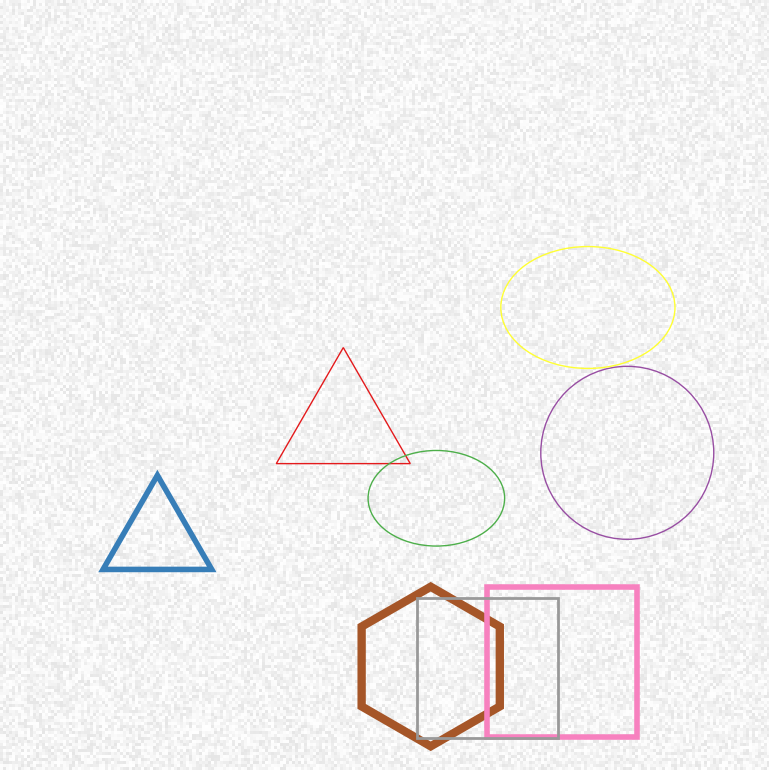[{"shape": "triangle", "thickness": 0.5, "radius": 0.5, "center": [0.446, 0.448]}, {"shape": "triangle", "thickness": 2, "radius": 0.41, "center": [0.204, 0.301]}, {"shape": "oval", "thickness": 0.5, "radius": 0.44, "center": [0.567, 0.353]}, {"shape": "circle", "thickness": 0.5, "radius": 0.56, "center": [0.815, 0.412]}, {"shape": "oval", "thickness": 0.5, "radius": 0.57, "center": [0.763, 0.601]}, {"shape": "hexagon", "thickness": 3, "radius": 0.52, "center": [0.559, 0.134]}, {"shape": "square", "thickness": 2, "radius": 0.49, "center": [0.73, 0.14]}, {"shape": "square", "thickness": 1, "radius": 0.46, "center": [0.633, 0.132]}]